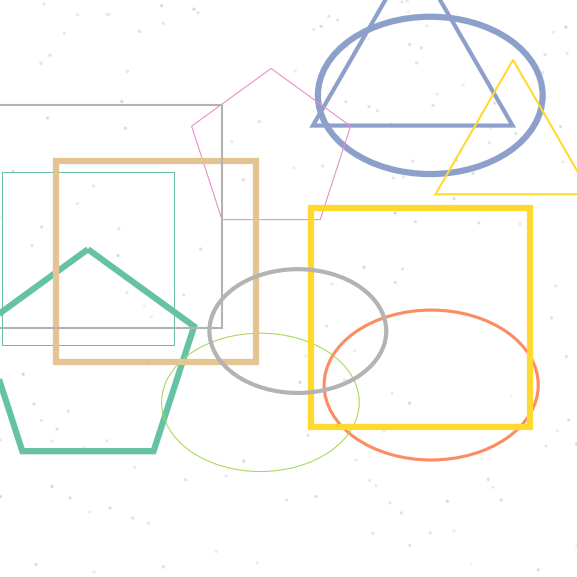[{"shape": "square", "thickness": 0.5, "radius": 0.75, "center": [0.152, 0.552]}, {"shape": "pentagon", "thickness": 3, "radius": 0.97, "center": [0.152, 0.374]}, {"shape": "oval", "thickness": 1.5, "radius": 0.93, "center": [0.747, 0.332]}, {"shape": "triangle", "thickness": 2, "radius": 1.0, "center": [0.715, 0.882]}, {"shape": "oval", "thickness": 3, "radius": 0.97, "center": [0.745, 0.834]}, {"shape": "pentagon", "thickness": 0.5, "radius": 0.72, "center": [0.469, 0.736]}, {"shape": "oval", "thickness": 0.5, "radius": 0.86, "center": [0.451, 0.302]}, {"shape": "triangle", "thickness": 1, "radius": 0.78, "center": [0.888, 0.74]}, {"shape": "square", "thickness": 3, "radius": 0.95, "center": [0.728, 0.449]}, {"shape": "square", "thickness": 3, "radius": 0.87, "center": [0.27, 0.547]}, {"shape": "square", "thickness": 1, "radius": 0.96, "center": [0.191, 0.624]}, {"shape": "oval", "thickness": 2, "radius": 0.77, "center": [0.516, 0.426]}]